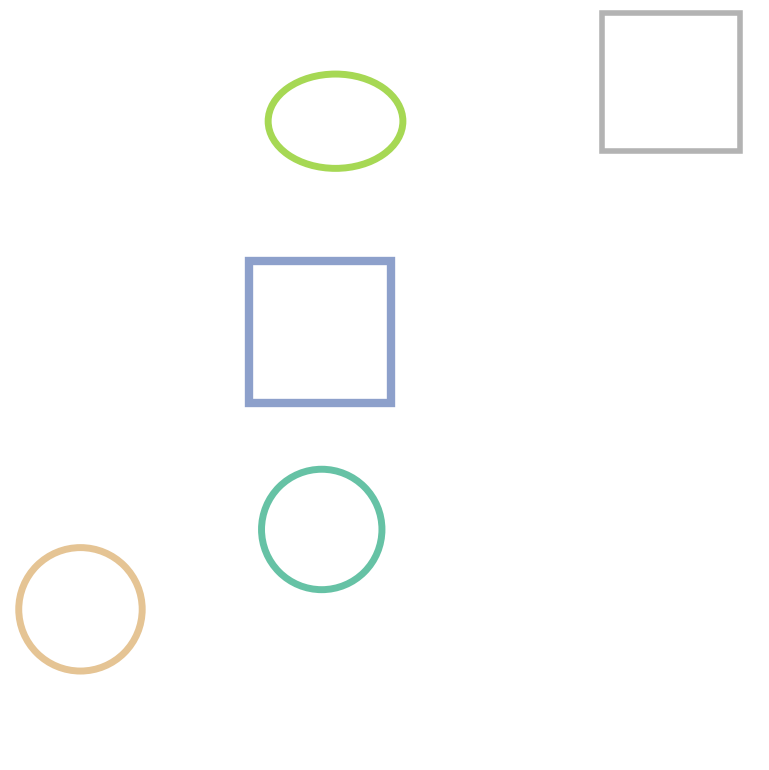[{"shape": "circle", "thickness": 2.5, "radius": 0.39, "center": [0.418, 0.312]}, {"shape": "square", "thickness": 3, "radius": 0.46, "center": [0.415, 0.569]}, {"shape": "oval", "thickness": 2.5, "radius": 0.44, "center": [0.436, 0.843]}, {"shape": "circle", "thickness": 2.5, "radius": 0.4, "center": [0.105, 0.209]}, {"shape": "square", "thickness": 2, "radius": 0.45, "center": [0.871, 0.893]}]